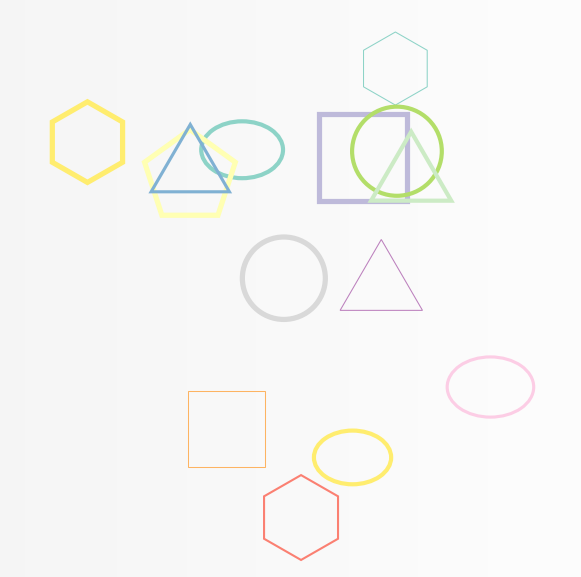[{"shape": "hexagon", "thickness": 0.5, "radius": 0.32, "center": [0.68, 0.88]}, {"shape": "oval", "thickness": 2, "radius": 0.35, "center": [0.417, 0.74]}, {"shape": "pentagon", "thickness": 2.5, "radius": 0.41, "center": [0.327, 0.693]}, {"shape": "square", "thickness": 2.5, "radius": 0.38, "center": [0.625, 0.727]}, {"shape": "hexagon", "thickness": 1, "radius": 0.37, "center": [0.518, 0.103]}, {"shape": "triangle", "thickness": 1.5, "radius": 0.39, "center": [0.327, 0.706]}, {"shape": "square", "thickness": 0.5, "radius": 0.33, "center": [0.39, 0.257]}, {"shape": "circle", "thickness": 2, "radius": 0.39, "center": [0.683, 0.737]}, {"shape": "oval", "thickness": 1.5, "radius": 0.37, "center": [0.844, 0.329]}, {"shape": "circle", "thickness": 2.5, "radius": 0.36, "center": [0.488, 0.517]}, {"shape": "triangle", "thickness": 0.5, "radius": 0.41, "center": [0.656, 0.503]}, {"shape": "triangle", "thickness": 2, "radius": 0.4, "center": [0.707, 0.691]}, {"shape": "hexagon", "thickness": 2.5, "radius": 0.35, "center": [0.15, 0.753]}, {"shape": "oval", "thickness": 2, "radius": 0.33, "center": [0.607, 0.207]}]